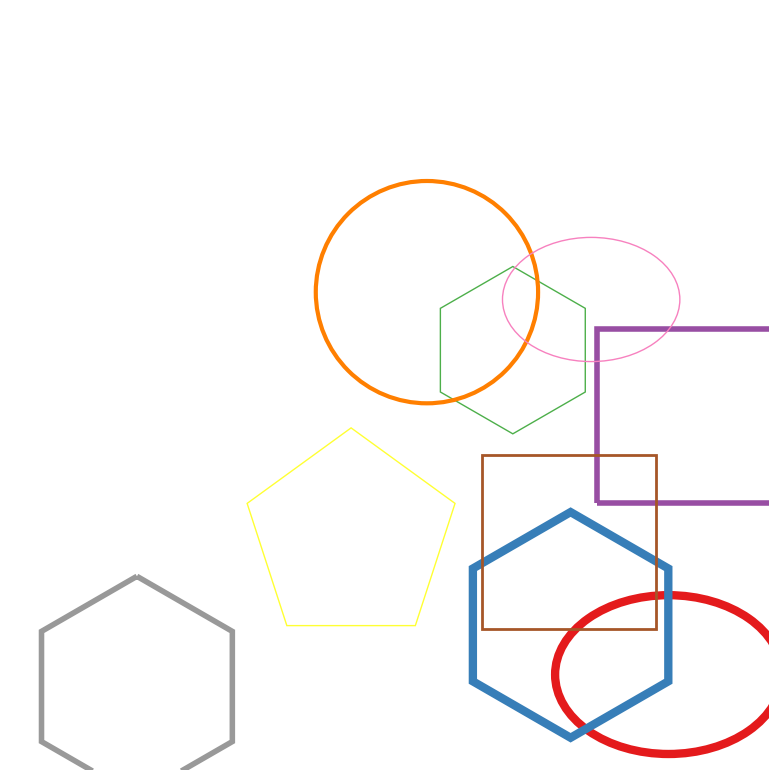[{"shape": "oval", "thickness": 3, "radius": 0.74, "center": [0.868, 0.124]}, {"shape": "hexagon", "thickness": 3, "radius": 0.73, "center": [0.741, 0.188]}, {"shape": "hexagon", "thickness": 0.5, "radius": 0.54, "center": [0.666, 0.545]}, {"shape": "square", "thickness": 2, "radius": 0.56, "center": [0.888, 0.459]}, {"shape": "circle", "thickness": 1.5, "radius": 0.72, "center": [0.554, 0.621]}, {"shape": "pentagon", "thickness": 0.5, "radius": 0.71, "center": [0.456, 0.302]}, {"shape": "square", "thickness": 1, "radius": 0.57, "center": [0.739, 0.296]}, {"shape": "oval", "thickness": 0.5, "radius": 0.58, "center": [0.768, 0.611]}, {"shape": "hexagon", "thickness": 2, "radius": 0.72, "center": [0.178, 0.108]}]